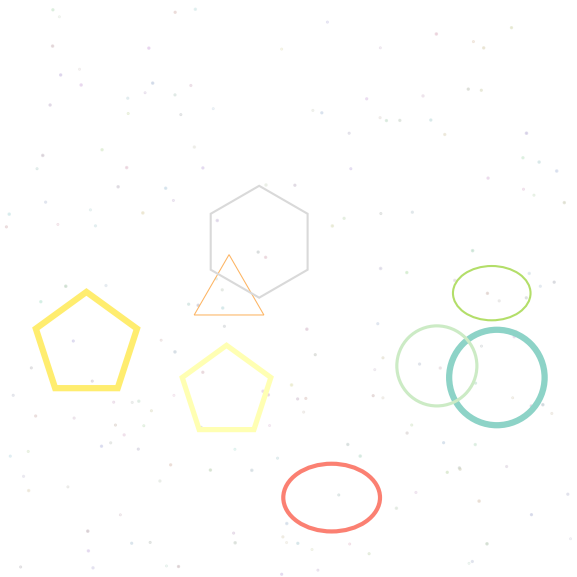[{"shape": "circle", "thickness": 3, "radius": 0.41, "center": [0.86, 0.345]}, {"shape": "pentagon", "thickness": 2.5, "radius": 0.4, "center": [0.392, 0.321]}, {"shape": "oval", "thickness": 2, "radius": 0.42, "center": [0.574, 0.138]}, {"shape": "triangle", "thickness": 0.5, "radius": 0.35, "center": [0.397, 0.489]}, {"shape": "oval", "thickness": 1, "radius": 0.34, "center": [0.852, 0.492]}, {"shape": "hexagon", "thickness": 1, "radius": 0.48, "center": [0.449, 0.581]}, {"shape": "circle", "thickness": 1.5, "radius": 0.35, "center": [0.756, 0.366]}, {"shape": "pentagon", "thickness": 3, "radius": 0.46, "center": [0.15, 0.402]}]